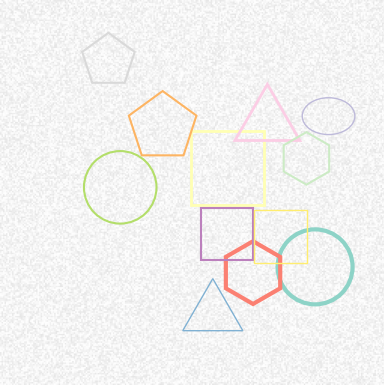[{"shape": "circle", "thickness": 3, "radius": 0.49, "center": [0.818, 0.307]}, {"shape": "square", "thickness": 2, "radius": 0.48, "center": [0.591, 0.564]}, {"shape": "oval", "thickness": 1, "radius": 0.34, "center": [0.853, 0.698]}, {"shape": "hexagon", "thickness": 3, "radius": 0.41, "center": [0.657, 0.292]}, {"shape": "triangle", "thickness": 1, "radius": 0.45, "center": [0.553, 0.186]}, {"shape": "pentagon", "thickness": 1.5, "radius": 0.46, "center": [0.422, 0.671]}, {"shape": "circle", "thickness": 1.5, "radius": 0.47, "center": [0.312, 0.513]}, {"shape": "triangle", "thickness": 2, "radius": 0.49, "center": [0.694, 0.684]}, {"shape": "pentagon", "thickness": 1.5, "radius": 0.36, "center": [0.282, 0.843]}, {"shape": "square", "thickness": 1.5, "radius": 0.34, "center": [0.59, 0.393]}, {"shape": "hexagon", "thickness": 1.5, "radius": 0.34, "center": [0.796, 0.589]}, {"shape": "square", "thickness": 1, "radius": 0.34, "center": [0.728, 0.385]}]